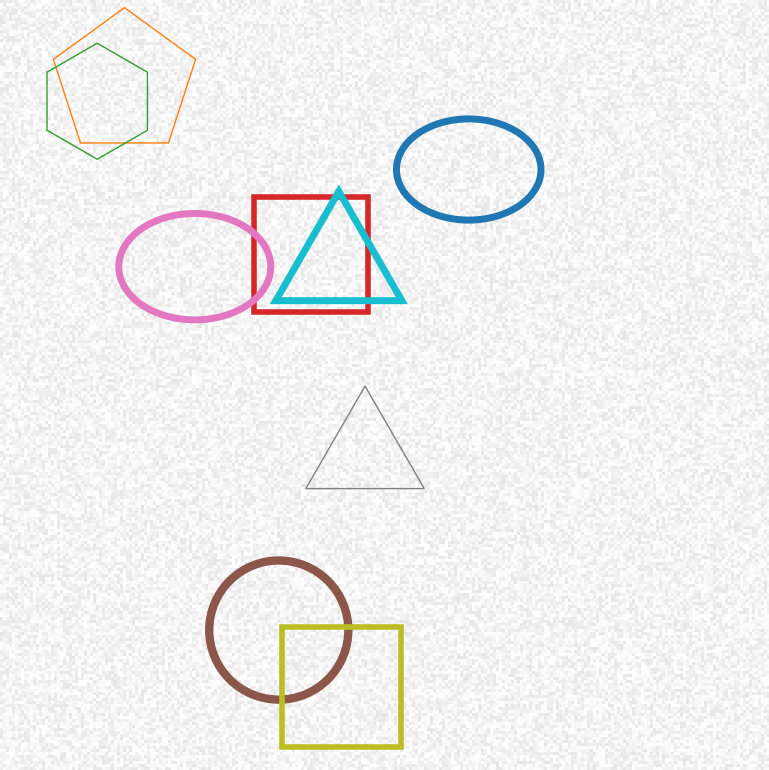[{"shape": "oval", "thickness": 2.5, "radius": 0.47, "center": [0.609, 0.78]}, {"shape": "pentagon", "thickness": 0.5, "radius": 0.49, "center": [0.162, 0.893]}, {"shape": "hexagon", "thickness": 0.5, "radius": 0.38, "center": [0.126, 0.869]}, {"shape": "square", "thickness": 2, "radius": 0.37, "center": [0.404, 0.669]}, {"shape": "circle", "thickness": 3, "radius": 0.45, "center": [0.362, 0.182]}, {"shape": "oval", "thickness": 2.5, "radius": 0.49, "center": [0.253, 0.654]}, {"shape": "triangle", "thickness": 0.5, "radius": 0.44, "center": [0.474, 0.41]}, {"shape": "square", "thickness": 2, "radius": 0.39, "center": [0.443, 0.108]}, {"shape": "triangle", "thickness": 2.5, "radius": 0.47, "center": [0.44, 0.657]}]